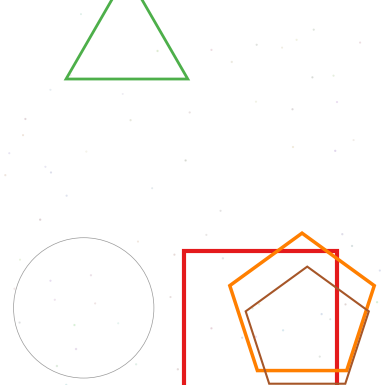[{"shape": "square", "thickness": 3, "radius": 0.99, "center": [0.678, 0.149]}, {"shape": "triangle", "thickness": 2, "radius": 0.91, "center": [0.33, 0.886]}, {"shape": "pentagon", "thickness": 2.5, "radius": 0.99, "center": [0.784, 0.197]}, {"shape": "pentagon", "thickness": 1.5, "radius": 0.84, "center": [0.798, 0.139]}, {"shape": "circle", "thickness": 0.5, "radius": 0.91, "center": [0.217, 0.2]}]